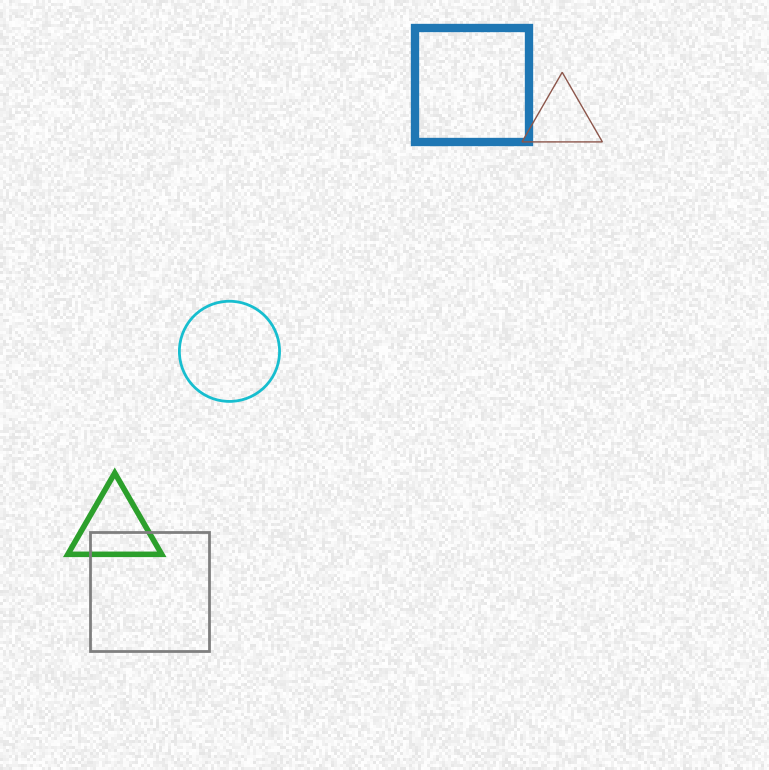[{"shape": "square", "thickness": 3, "radius": 0.37, "center": [0.614, 0.889]}, {"shape": "triangle", "thickness": 2, "radius": 0.35, "center": [0.149, 0.315]}, {"shape": "triangle", "thickness": 0.5, "radius": 0.3, "center": [0.73, 0.846]}, {"shape": "square", "thickness": 1, "radius": 0.39, "center": [0.194, 0.232]}, {"shape": "circle", "thickness": 1, "radius": 0.33, "center": [0.298, 0.544]}]